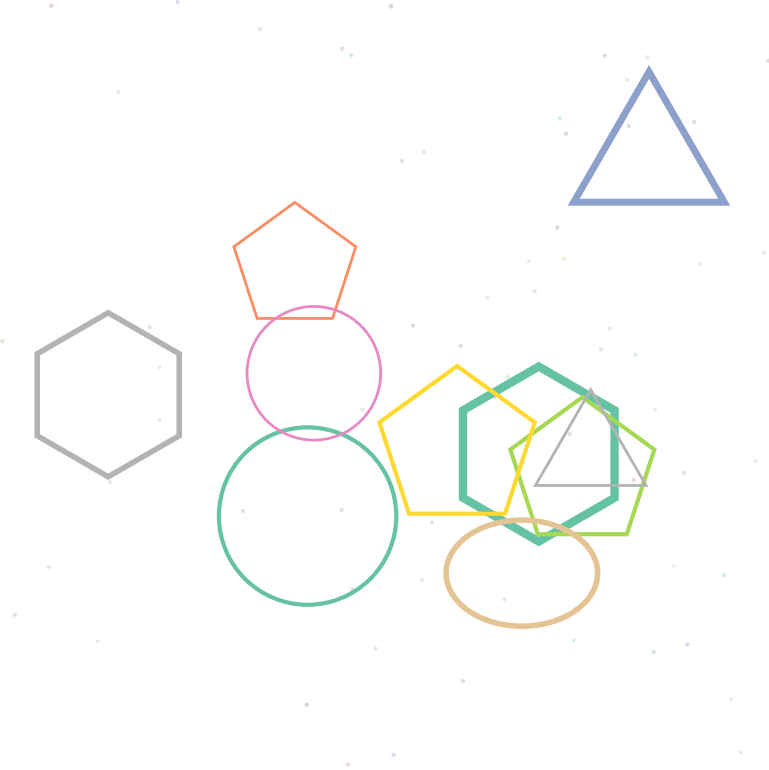[{"shape": "hexagon", "thickness": 3, "radius": 0.57, "center": [0.7, 0.41]}, {"shape": "circle", "thickness": 1.5, "radius": 0.58, "center": [0.399, 0.33]}, {"shape": "pentagon", "thickness": 1, "radius": 0.42, "center": [0.383, 0.654]}, {"shape": "triangle", "thickness": 2.5, "radius": 0.56, "center": [0.843, 0.794]}, {"shape": "circle", "thickness": 1, "radius": 0.43, "center": [0.408, 0.515]}, {"shape": "pentagon", "thickness": 1.5, "radius": 0.49, "center": [0.756, 0.386]}, {"shape": "pentagon", "thickness": 1.5, "radius": 0.53, "center": [0.594, 0.419]}, {"shape": "oval", "thickness": 2, "radius": 0.49, "center": [0.678, 0.256]}, {"shape": "triangle", "thickness": 1, "radius": 0.41, "center": [0.767, 0.411]}, {"shape": "hexagon", "thickness": 2, "radius": 0.53, "center": [0.141, 0.487]}]